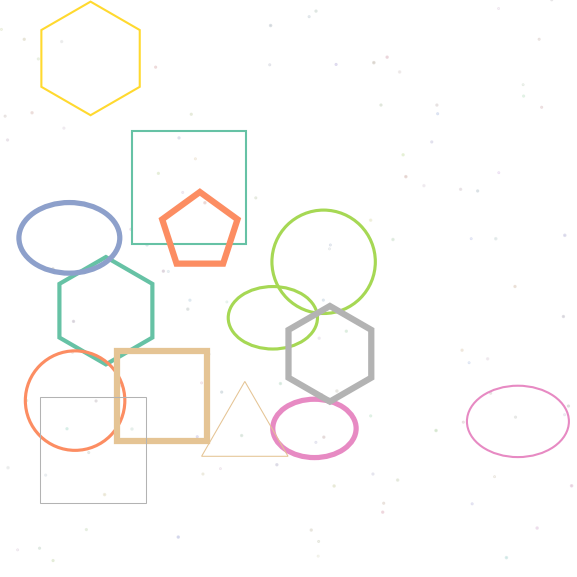[{"shape": "square", "thickness": 1, "radius": 0.49, "center": [0.327, 0.675]}, {"shape": "hexagon", "thickness": 2, "radius": 0.46, "center": [0.183, 0.461]}, {"shape": "pentagon", "thickness": 3, "radius": 0.34, "center": [0.346, 0.598]}, {"shape": "circle", "thickness": 1.5, "radius": 0.43, "center": [0.13, 0.305]}, {"shape": "oval", "thickness": 2.5, "radius": 0.44, "center": [0.12, 0.587]}, {"shape": "oval", "thickness": 2.5, "radius": 0.36, "center": [0.545, 0.257]}, {"shape": "oval", "thickness": 1, "radius": 0.44, "center": [0.897, 0.269]}, {"shape": "circle", "thickness": 1.5, "radius": 0.45, "center": [0.56, 0.546]}, {"shape": "oval", "thickness": 1.5, "radius": 0.39, "center": [0.472, 0.449]}, {"shape": "hexagon", "thickness": 1, "radius": 0.49, "center": [0.157, 0.898]}, {"shape": "triangle", "thickness": 0.5, "radius": 0.43, "center": [0.424, 0.252]}, {"shape": "square", "thickness": 3, "radius": 0.39, "center": [0.28, 0.314]}, {"shape": "hexagon", "thickness": 3, "radius": 0.41, "center": [0.571, 0.386]}, {"shape": "square", "thickness": 0.5, "radius": 0.46, "center": [0.161, 0.22]}]